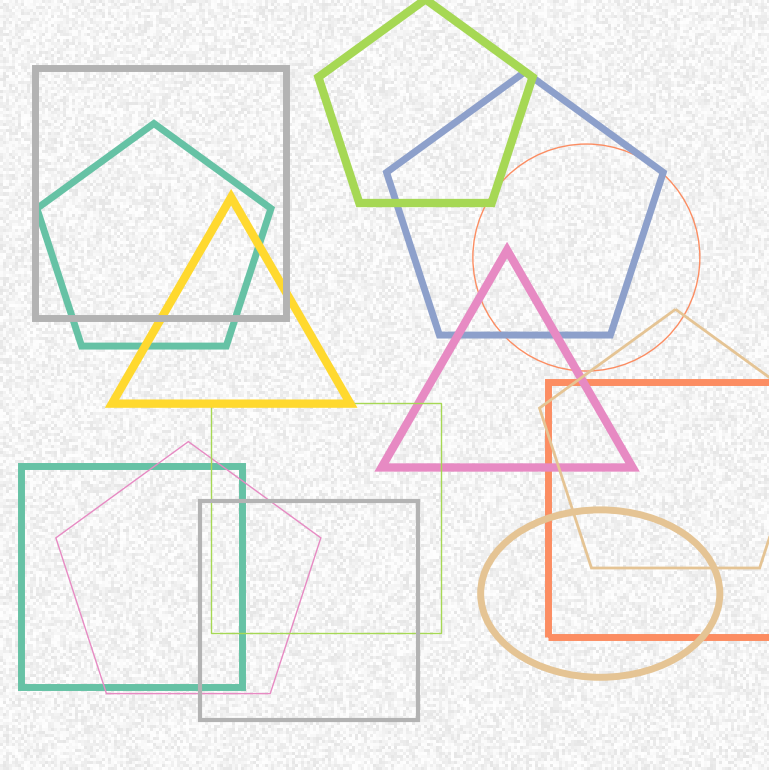[{"shape": "square", "thickness": 2.5, "radius": 0.72, "center": [0.171, 0.251]}, {"shape": "pentagon", "thickness": 2.5, "radius": 0.8, "center": [0.2, 0.68]}, {"shape": "circle", "thickness": 0.5, "radius": 0.74, "center": [0.761, 0.666]}, {"shape": "square", "thickness": 2.5, "radius": 0.83, "center": [0.877, 0.338]}, {"shape": "pentagon", "thickness": 2.5, "radius": 0.94, "center": [0.682, 0.718]}, {"shape": "triangle", "thickness": 3, "radius": 0.94, "center": [0.659, 0.487]}, {"shape": "pentagon", "thickness": 0.5, "radius": 0.9, "center": [0.245, 0.246]}, {"shape": "square", "thickness": 0.5, "radius": 0.75, "center": [0.424, 0.327]}, {"shape": "pentagon", "thickness": 3, "radius": 0.73, "center": [0.553, 0.855]}, {"shape": "triangle", "thickness": 3, "radius": 0.89, "center": [0.3, 0.565]}, {"shape": "oval", "thickness": 2.5, "radius": 0.78, "center": [0.78, 0.229]}, {"shape": "pentagon", "thickness": 1, "radius": 0.93, "center": [0.877, 0.413]}, {"shape": "square", "thickness": 1.5, "radius": 0.71, "center": [0.401, 0.207]}, {"shape": "square", "thickness": 2.5, "radius": 0.81, "center": [0.209, 0.75]}]